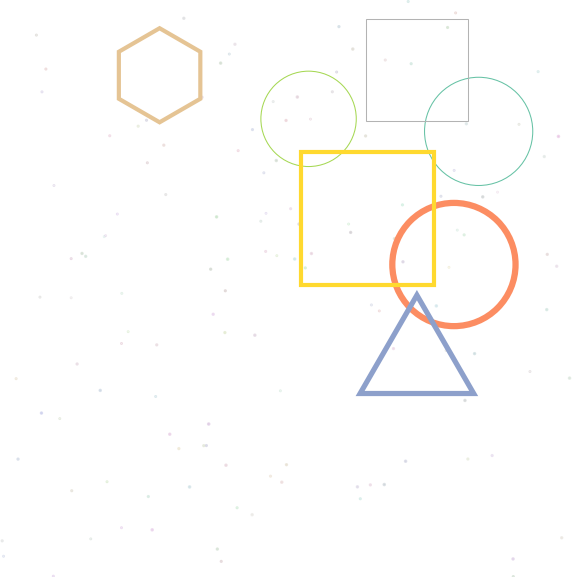[{"shape": "circle", "thickness": 0.5, "radius": 0.47, "center": [0.829, 0.772]}, {"shape": "circle", "thickness": 3, "radius": 0.53, "center": [0.786, 0.541]}, {"shape": "triangle", "thickness": 2.5, "radius": 0.57, "center": [0.722, 0.375]}, {"shape": "circle", "thickness": 0.5, "radius": 0.41, "center": [0.534, 0.793]}, {"shape": "square", "thickness": 2, "radius": 0.57, "center": [0.637, 0.621]}, {"shape": "hexagon", "thickness": 2, "radius": 0.41, "center": [0.276, 0.869]}, {"shape": "square", "thickness": 0.5, "radius": 0.44, "center": [0.723, 0.877]}]